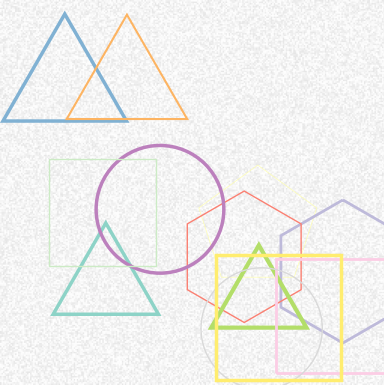[{"shape": "triangle", "thickness": 2.5, "radius": 0.79, "center": [0.275, 0.263]}, {"shape": "pentagon", "thickness": 0.5, "radius": 0.8, "center": [0.67, 0.41]}, {"shape": "hexagon", "thickness": 2, "radius": 0.93, "center": [0.891, 0.295]}, {"shape": "hexagon", "thickness": 1, "radius": 0.85, "center": [0.634, 0.333]}, {"shape": "triangle", "thickness": 2.5, "radius": 0.93, "center": [0.168, 0.778]}, {"shape": "triangle", "thickness": 1.5, "radius": 0.9, "center": [0.33, 0.781]}, {"shape": "triangle", "thickness": 3, "radius": 0.71, "center": [0.672, 0.22]}, {"shape": "square", "thickness": 2, "radius": 0.74, "center": [0.865, 0.179]}, {"shape": "circle", "thickness": 1, "radius": 0.79, "center": [0.68, 0.147]}, {"shape": "circle", "thickness": 2.5, "radius": 0.83, "center": [0.416, 0.456]}, {"shape": "square", "thickness": 1, "radius": 0.7, "center": [0.267, 0.448]}, {"shape": "square", "thickness": 2.5, "radius": 0.81, "center": [0.724, 0.175]}]